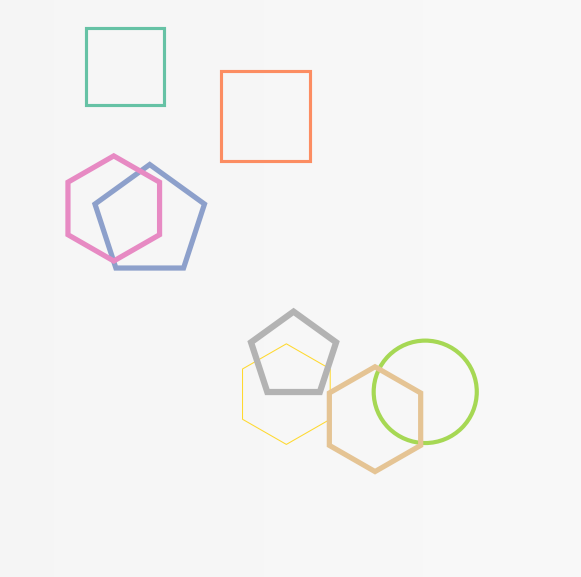[{"shape": "square", "thickness": 1.5, "radius": 0.34, "center": [0.214, 0.884]}, {"shape": "square", "thickness": 1.5, "radius": 0.39, "center": [0.457, 0.798]}, {"shape": "pentagon", "thickness": 2.5, "radius": 0.5, "center": [0.258, 0.615]}, {"shape": "hexagon", "thickness": 2.5, "radius": 0.45, "center": [0.196, 0.638]}, {"shape": "circle", "thickness": 2, "radius": 0.44, "center": [0.732, 0.321]}, {"shape": "hexagon", "thickness": 0.5, "radius": 0.44, "center": [0.493, 0.317]}, {"shape": "hexagon", "thickness": 2.5, "radius": 0.45, "center": [0.645, 0.273]}, {"shape": "pentagon", "thickness": 3, "radius": 0.38, "center": [0.505, 0.383]}]